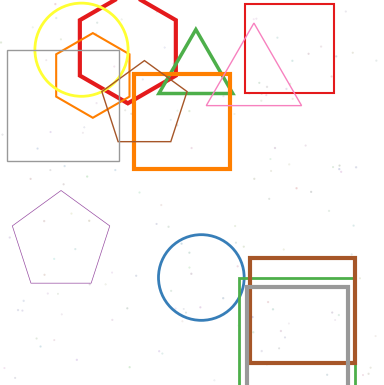[{"shape": "square", "thickness": 1.5, "radius": 0.57, "center": [0.752, 0.874]}, {"shape": "hexagon", "thickness": 3, "radius": 0.72, "center": [0.332, 0.876]}, {"shape": "circle", "thickness": 2, "radius": 0.56, "center": [0.523, 0.279]}, {"shape": "square", "thickness": 2, "radius": 0.75, "center": [0.772, 0.128]}, {"shape": "triangle", "thickness": 2.5, "radius": 0.55, "center": [0.509, 0.813]}, {"shape": "pentagon", "thickness": 0.5, "radius": 0.67, "center": [0.159, 0.372]}, {"shape": "square", "thickness": 3, "radius": 0.62, "center": [0.473, 0.684]}, {"shape": "hexagon", "thickness": 1.5, "radius": 0.55, "center": [0.241, 0.804]}, {"shape": "circle", "thickness": 2, "radius": 0.61, "center": [0.212, 0.871]}, {"shape": "square", "thickness": 3, "radius": 0.68, "center": [0.785, 0.194]}, {"shape": "pentagon", "thickness": 1, "radius": 0.58, "center": [0.375, 0.726]}, {"shape": "triangle", "thickness": 1, "radius": 0.71, "center": [0.66, 0.797]}, {"shape": "square", "thickness": 1, "radius": 0.72, "center": [0.163, 0.726]}, {"shape": "square", "thickness": 3, "radius": 0.66, "center": [0.772, 0.123]}]